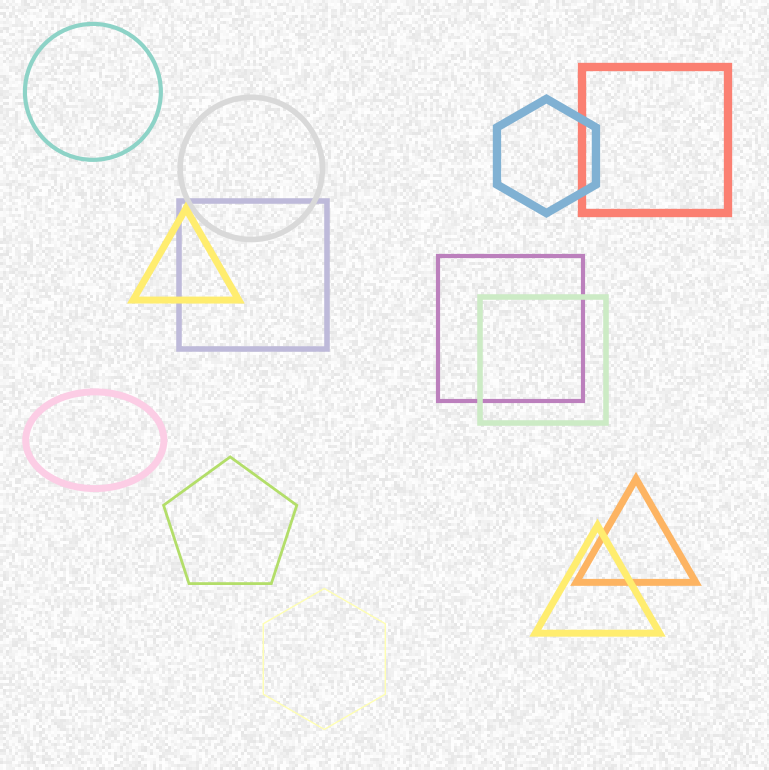[{"shape": "circle", "thickness": 1.5, "radius": 0.44, "center": [0.121, 0.881]}, {"shape": "hexagon", "thickness": 0.5, "radius": 0.46, "center": [0.421, 0.144]}, {"shape": "square", "thickness": 2, "radius": 0.48, "center": [0.328, 0.643]}, {"shape": "square", "thickness": 3, "radius": 0.47, "center": [0.851, 0.818]}, {"shape": "hexagon", "thickness": 3, "radius": 0.37, "center": [0.71, 0.797]}, {"shape": "triangle", "thickness": 2.5, "radius": 0.45, "center": [0.826, 0.289]}, {"shape": "pentagon", "thickness": 1, "radius": 0.45, "center": [0.299, 0.316]}, {"shape": "oval", "thickness": 2.5, "radius": 0.45, "center": [0.123, 0.428]}, {"shape": "circle", "thickness": 2, "radius": 0.46, "center": [0.326, 0.781]}, {"shape": "square", "thickness": 1.5, "radius": 0.47, "center": [0.663, 0.573]}, {"shape": "square", "thickness": 2, "radius": 0.41, "center": [0.705, 0.532]}, {"shape": "triangle", "thickness": 2.5, "radius": 0.47, "center": [0.776, 0.224]}, {"shape": "triangle", "thickness": 2.5, "radius": 0.4, "center": [0.241, 0.65]}]